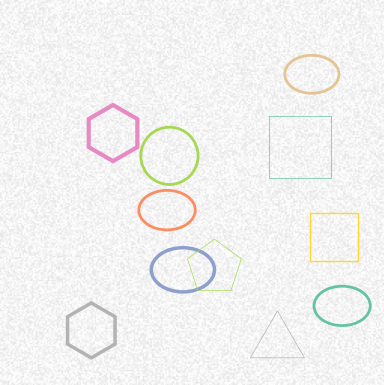[{"shape": "oval", "thickness": 2, "radius": 0.37, "center": [0.889, 0.206]}, {"shape": "square", "thickness": 0.5, "radius": 0.4, "center": [0.779, 0.618]}, {"shape": "oval", "thickness": 2, "radius": 0.37, "center": [0.434, 0.454]}, {"shape": "oval", "thickness": 2.5, "radius": 0.41, "center": [0.475, 0.299]}, {"shape": "hexagon", "thickness": 3, "radius": 0.36, "center": [0.294, 0.654]}, {"shape": "pentagon", "thickness": 0.5, "radius": 0.37, "center": [0.557, 0.305]}, {"shape": "circle", "thickness": 2, "radius": 0.37, "center": [0.44, 0.595]}, {"shape": "square", "thickness": 1, "radius": 0.31, "center": [0.868, 0.384]}, {"shape": "oval", "thickness": 2, "radius": 0.35, "center": [0.81, 0.807]}, {"shape": "hexagon", "thickness": 2.5, "radius": 0.36, "center": [0.237, 0.142]}, {"shape": "triangle", "thickness": 0.5, "radius": 0.41, "center": [0.721, 0.111]}]